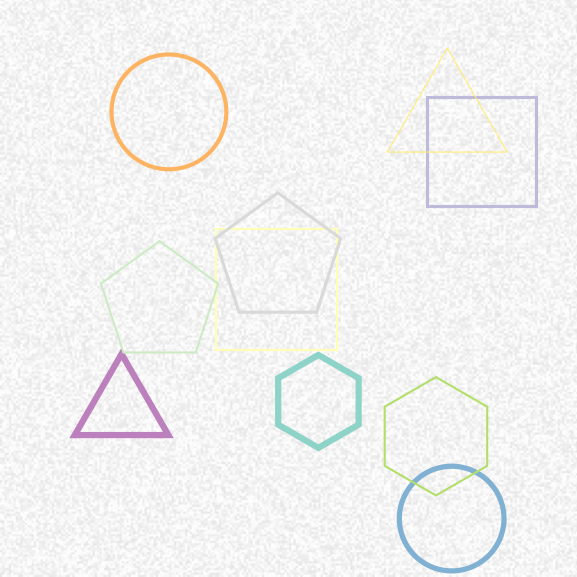[{"shape": "hexagon", "thickness": 3, "radius": 0.4, "center": [0.551, 0.304]}, {"shape": "square", "thickness": 1, "radius": 0.52, "center": [0.478, 0.497]}, {"shape": "square", "thickness": 1.5, "radius": 0.47, "center": [0.833, 0.737]}, {"shape": "circle", "thickness": 2.5, "radius": 0.45, "center": [0.782, 0.101]}, {"shape": "circle", "thickness": 2, "radius": 0.5, "center": [0.293, 0.805]}, {"shape": "hexagon", "thickness": 1, "radius": 0.51, "center": [0.755, 0.244]}, {"shape": "pentagon", "thickness": 1.5, "radius": 0.57, "center": [0.481, 0.551]}, {"shape": "triangle", "thickness": 3, "radius": 0.47, "center": [0.21, 0.293]}, {"shape": "pentagon", "thickness": 1, "radius": 0.53, "center": [0.276, 0.475]}, {"shape": "triangle", "thickness": 0.5, "radius": 0.6, "center": [0.774, 0.796]}]